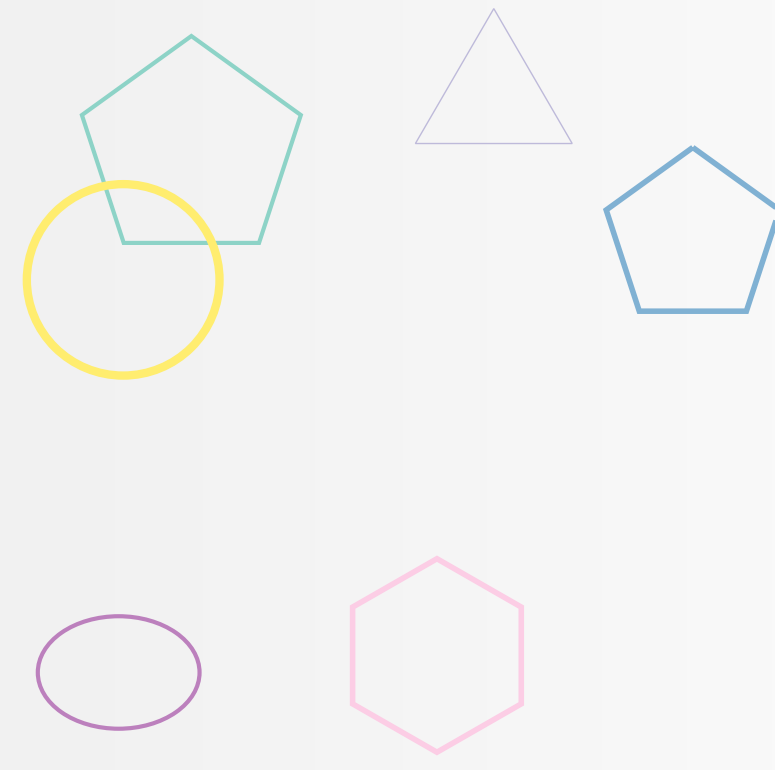[{"shape": "pentagon", "thickness": 1.5, "radius": 0.74, "center": [0.247, 0.805]}, {"shape": "triangle", "thickness": 0.5, "radius": 0.58, "center": [0.637, 0.872]}, {"shape": "pentagon", "thickness": 2, "radius": 0.59, "center": [0.894, 0.691]}, {"shape": "hexagon", "thickness": 2, "radius": 0.63, "center": [0.564, 0.149]}, {"shape": "oval", "thickness": 1.5, "radius": 0.52, "center": [0.153, 0.127]}, {"shape": "circle", "thickness": 3, "radius": 0.62, "center": [0.159, 0.637]}]